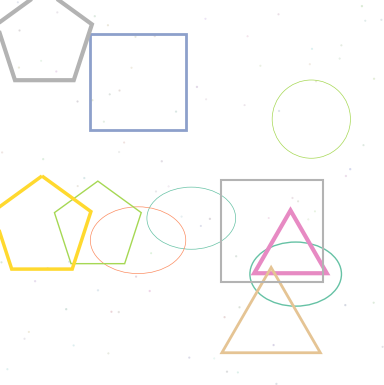[{"shape": "oval", "thickness": 0.5, "radius": 0.58, "center": [0.497, 0.433]}, {"shape": "oval", "thickness": 1, "radius": 0.59, "center": [0.768, 0.288]}, {"shape": "oval", "thickness": 0.5, "radius": 0.62, "center": [0.359, 0.376]}, {"shape": "square", "thickness": 2, "radius": 0.63, "center": [0.359, 0.786]}, {"shape": "triangle", "thickness": 3, "radius": 0.54, "center": [0.755, 0.345]}, {"shape": "pentagon", "thickness": 1, "radius": 0.59, "center": [0.254, 0.411]}, {"shape": "circle", "thickness": 0.5, "radius": 0.51, "center": [0.809, 0.691]}, {"shape": "pentagon", "thickness": 2.5, "radius": 0.67, "center": [0.109, 0.409]}, {"shape": "triangle", "thickness": 2, "radius": 0.74, "center": [0.704, 0.158]}, {"shape": "square", "thickness": 1.5, "radius": 0.66, "center": [0.707, 0.4]}, {"shape": "pentagon", "thickness": 3, "radius": 0.65, "center": [0.115, 0.897]}]